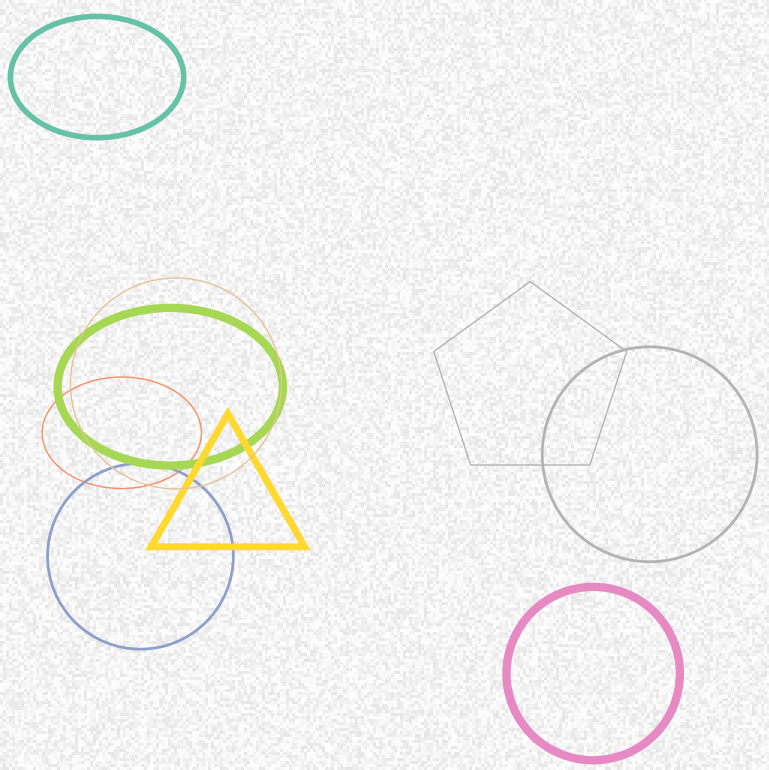[{"shape": "oval", "thickness": 2, "radius": 0.56, "center": [0.126, 0.9]}, {"shape": "oval", "thickness": 0.5, "radius": 0.52, "center": [0.158, 0.438]}, {"shape": "circle", "thickness": 1, "radius": 0.6, "center": [0.182, 0.278]}, {"shape": "circle", "thickness": 3, "radius": 0.56, "center": [0.77, 0.125]}, {"shape": "oval", "thickness": 3, "radius": 0.73, "center": [0.221, 0.498]}, {"shape": "triangle", "thickness": 2.5, "radius": 0.58, "center": [0.296, 0.347]}, {"shape": "circle", "thickness": 0.5, "radius": 0.69, "center": [0.229, 0.502]}, {"shape": "pentagon", "thickness": 0.5, "radius": 0.66, "center": [0.689, 0.503]}, {"shape": "circle", "thickness": 1, "radius": 0.7, "center": [0.844, 0.41]}]